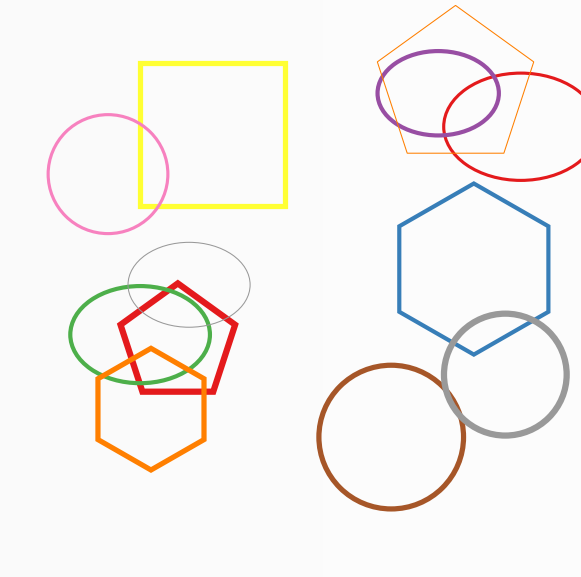[{"shape": "pentagon", "thickness": 3, "radius": 0.52, "center": [0.306, 0.405]}, {"shape": "oval", "thickness": 1.5, "radius": 0.66, "center": [0.896, 0.78]}, {"shape": "hexagon", "thickness": 2, "radius": 0.74, "center": [0.815, 0.533]}, {"shape": "oval", "thickness": 2, "radius": 0.6, "center": [0.241, 0.42]}, {"shape": "oval", "thickness": 2, "radius": 0.52, "center": [0.754, 0.838]}, {"shape": "pentagon", "thickness": 0.5, "radius": 0.71, "center": [0.784, 0.848]}, {"shape": "hexagon", "thickness": 2.5, "radius": 0.53, "center": [0.26, 0.291]}, {"shape": "square", "thickness": 2.5, "radius": 0.62, "center": [0.366, 0.767]}, {"shape": "circle", "thickness": 2.5, "radius": 0.62, "center": [0.673, 0.242]}, {"shape": "circle", "thickness": 1.5, "radius": 0.52, "center": [0.186, 0.698]}, {"shape": "oval", "thickness": 0.5, "radius": 0.53, "center": [0.325, 0.506]}, {"shape": "circle", "thickness": 3, "radius": 0.53, "center": [0.869, 0.35]}]